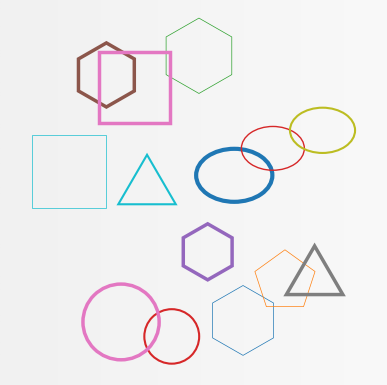[{"shape": "hexagon", "thickness": 0.5, "radius": 0.45, "center": [0.627, 0.168]}, {"shape": "oval", "thickness": 3, "radius": 0.49, "center": [0.605, 0.545]}, {"shape": "pentagon", "thickness": 0.5, "radius": 0.41, "center": [0.735, 0.27]}, {"shape": "hexagon", "thickness": 0.5, "radius": 0.49, "center": [0.513, 0.855]}, {"shape": "oval", "thickness": 1, "radius": 0.41, "center": [0.704, 0.615]}, {"shape": "circle", "thickness": 1.5, "radius": 0.35, "center": [0.443, 0.126]}, {"shape": "hexagon", "thickness": 2.5, "radius": 0.36, "center": [0.536, 0.346]}, {"shape": "hexagon", "thickness": 2.5, "radius": 0.42, "center": [0.275, 0.805]}, {"shape": "circle", "thickness": 2.5, "radius": 0.49, "center": [0.312, 0.164]}, {"shape": "square", "thickness": 2.5, "radius": 0.46, "center": [0.347, 0.773]}, {"shape": "triangle", "thickness": 2.5, "radius": 0.42, "center": [0.812, 0.277]}, {"shape": "oval", "thickness": 1.5, "radius": 0.42, "center": [0.832, 0.661]}, {"shape": "square", "thickness": 0.5, "radius": 0.47, "center": [0.178, 0.555]}, {"shape": "triangle", "thickness": 1.5, "radius": 0.43, "center": [0.379, 0.512]}]